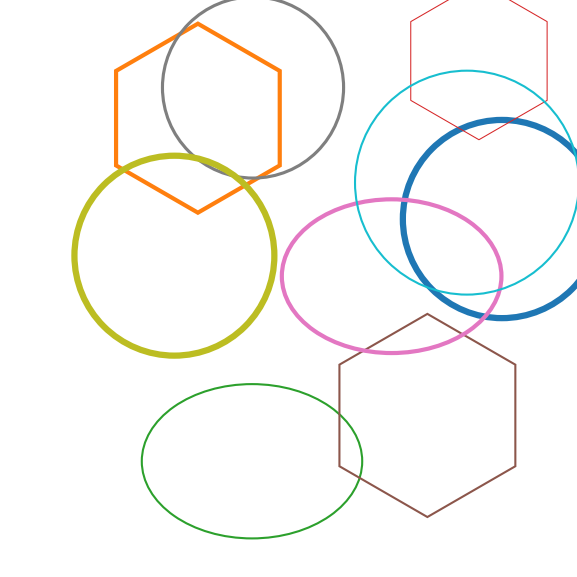[{"shape": "circle", "thickness": 3, "radius": 0.86, "center": [0.869, 0.62]}, {"shape": "hexagon", "thickness": 2, "radius": 0.82, "center": [0.343, 0.794]}, {"shape": "oval", "thickness": 1, "radius": 0.95, "center": [0.436, 0.2]}, {"shape": "hexagon", "thickness": 0.5, "radius": 0.68, "center": [0.829, 0.894]}, {"shape": "hexagon", "thickness": 1, "radius": 0.88, "center": [0.74, 0.28]}, {"shape": "oval", "thickness": 2, "radius": 0.95, "center": [0.678, 0.521]}, {"shape": "circle", "thickness": 1.5, "radius": 0.78, "center": [0.438, 0.848]}, {"shape": "circle", "thickness": 3, "radius": 0.87, "center": [0.302, 0.556]}, {"shape": "circle", "thickness": 1, "radius": 0.97, "center": [0.809, 0.683]}]